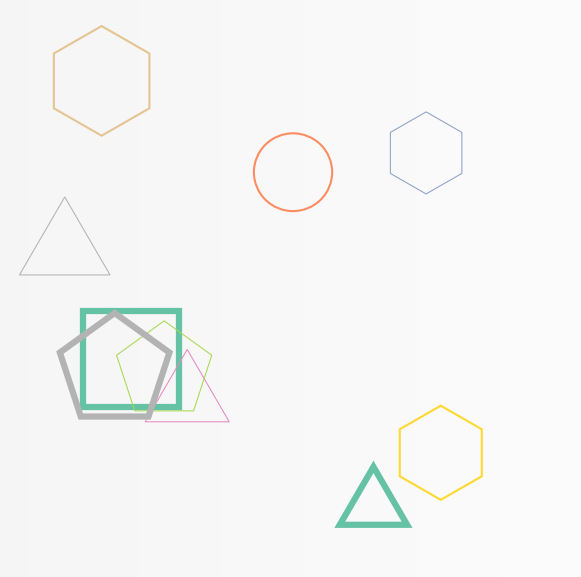[{"shape": "square", "thickness": 3, "radius": 0.41, "center": [0.225, 0.378]}, {"shape": "triangle", "thickness": 3, "radius": 0.33, "center": [0.643, 0.124]}, {"shape": "circle", "thickness": 1, "radius": 0.34, "center": [0.504, 0.701]}, {"shape": "hexagon", "thickness": 0.5, "radius": 0.36, "center": [0.733, 0.734]}, {"shape": "triangle", "thickness": 0.5, "radius": 0.42, "center": [0.322, 0.311]}, {"shape": "pentagon", "thickness": 0.5, "radius": 0.43, "center": [0.282, 0.357]}, {"shape": "hexagon", "thickness": 1, "radius": 0.41, "center": [0.758, 0.215]}, {"shape": "hexagon", "thickness": 1, "radius": 0.47, "center": [0.175, 0.859]}, {"shape": "triangle", "thickness": 0.5, "radius": 0.45, "center": [0.111, 0.568]}, {"shape": "pentagon", "thickness": 3, "radius": 0.5, "center": [0.197, 0.358]}]